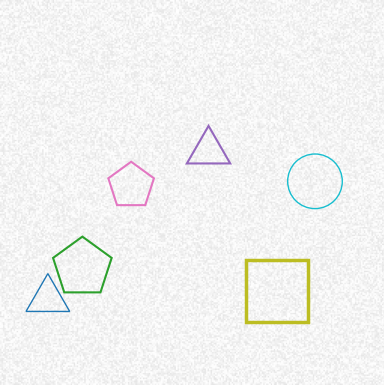[{"shape": "triangle", "thickness": 1, "radius": 0.33, "center": [0.124, 0.224]}, {"shape": "pentagon", "thickness": 1.5, "radius": 0.4, "center": [0.214, 0.305]}, {"shape": "triangle", "thickness": 1.5, "radius": 0.33, "center": [0.542, 0.608]}, {"shape": "pentagon", "thickness": 1.5, "radius": 0.31, "center": [0.341, 0.518]}, {"shape": "square", "thickness": 2.5, "radius": 0.4, "center": [0.72, 0.245]}, {"shape": "circle", "thickness": 1, "radius": 0.35, "center": [0.818, 0.529]}]